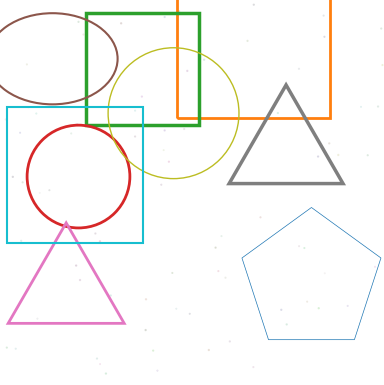[{"shape": "pentagon", "thickness": 0.5, "radius": 0.95, "center": [0.809, 0.271]}, {"shape": "square", "thickness": 2, "radius": 1.0, "center": [0.658, 0.893]}, {"shape": "square", "thickness": 2.5, "radius": 0.73, "center": [0.37, 0.821]}, {"shape": "circle", "thickness": 2, "radius": 0.67, "center": [0.204, 0.541]}, {"shape": "oval", "thickness": 1.5, "radius": 0.85, "center": [0.136, 0.847]}, {"shape": "triangle", "thickness": 2, "radius": 0.87, "center": [0.172, 0.247]}, {"shape": "triangle", "thickness": 2.5, "radius": 0.85, "center": [0.743, 0.609]}, {"shape": "circle", "thickness": 1, "radius": 0.85, "center": [0.451, 0.706]}, {"shape": "square", "thickness": 1.5, "radius": 0.88, "center": [0.194, 0.546]}]